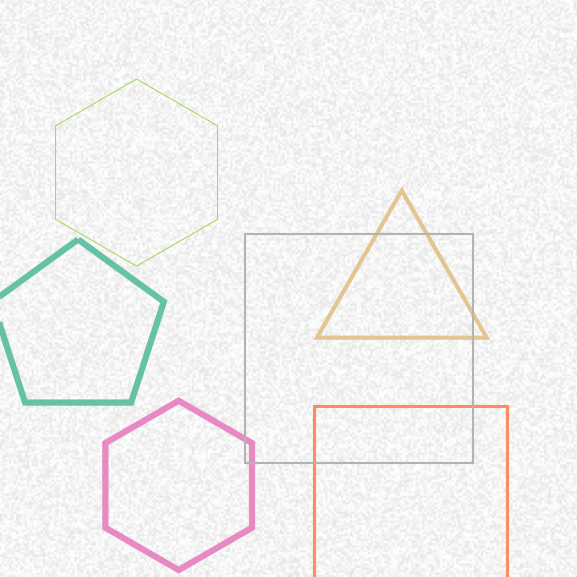[{"shape": "pentagon", "thickness": 3, "radius": 0.78, "center": [0.135, 0.428]}, {"shape": "square", "thickness": 1.5, "radius": 0.83, "center": [0.711, 0.13]}, {"shape": "hexagon", "thickness": 3, "radius": 0.73, "center": [0.309, 0.159]}, {"shape": "hexagon", "thickness": 0.5, "radius": 0.81, "center": [0.236, 0.7]}, {"shape": "triangle", "thickness": 2, "radius": 0.85, "center": [0.696, 0.499]}, {"shape": "square", "thickness": 1, "radius": 0.99, "center": [0.622, 0.396]}]